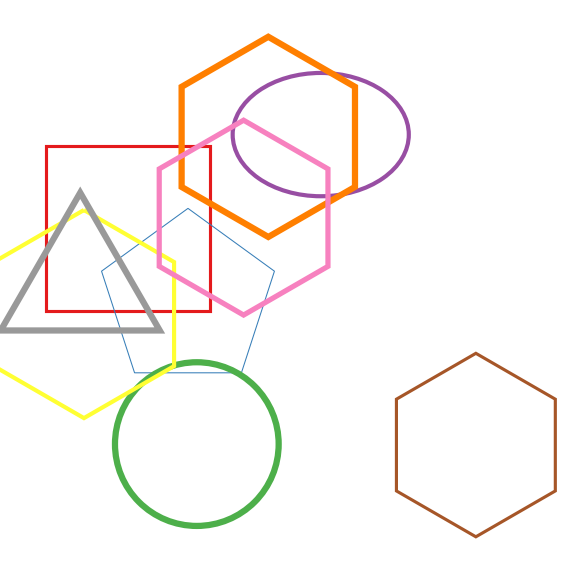[{"shape": "square", "thickness": 1.5, "radius": 0.71, "center": [0.222, 0.604]}, {"shape": "pentagon", "thickness": 0.5, "radius": 0.79, "center": [0.326, 0.481]}, {"shape": "circle", "thickness": 3, "radius": 0.71, "center": [0.341, 0.23]}, {"shape": "oval", "thickness": 2, "radius": 0.76, "center": [0.555, 0.766]}, {"shape": "hexagon", "thickness": 3, "radius": 0.87, "center": [0.465, 0.762]}, {"shape": "hexagon", "thickness": 2, "radius": 0.9, "center": [0.145, 0.455]}, {"shape": "hexagon", "thickness": 1.5, "radius": 0.79, "center": [0.824, 0.228]}, {"shape": "hexagon", "thickness": 2.5, "radius": 0.84, "center": [0.422, 0.622]}, {"shape": "triangle", "thickness": 3, "radius": 0.8, "center": [0.139, 0.506]}]